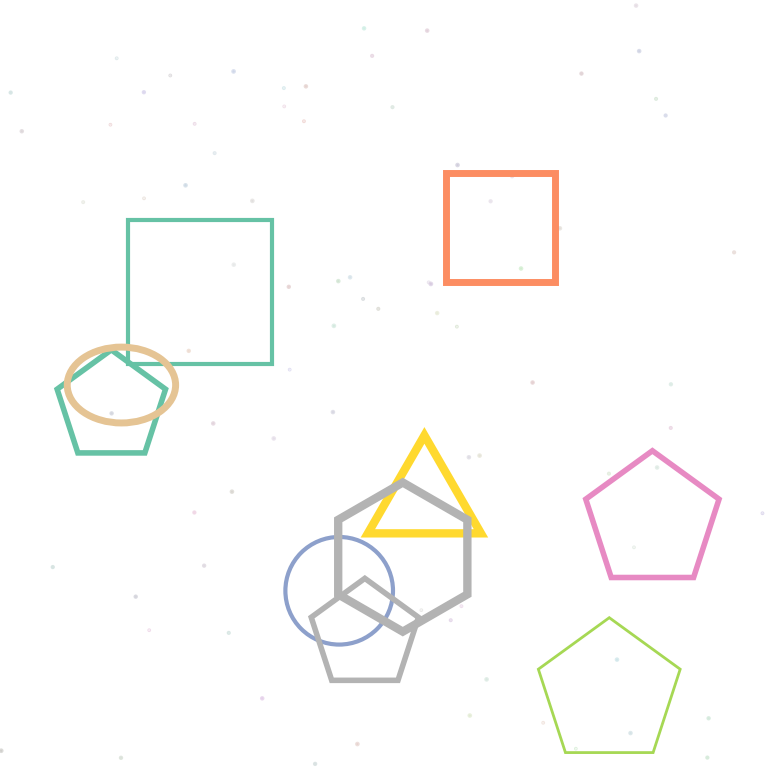[{"shape": "square", "thickness": 1.5, "radius": 0.47, "center": [0.26, 0.62]}, {"shape": "pentagon", "thickness": 2, "radius": 0.37, "center": [0.145, 0.472]}, {"shape": "square", "thickness": 2.5, "radius": 0.35, "center": [0.65, 0.705]}, {"shape": "circle", "thickness": 1.5, "radius": 0.35, "center": [0.441, 0.233]}, {"shape": "pentagon", "thickness": 2, "radius": 0.45, "center": [0.847, 0.324]}, {"shape": "pentagon", "thickness": 1, "radius": 0.48, "center": [0.791, 0.101]}, {"shape": "triangle", "thickness": 3, "radius": 0.42, "center": [0.551, 0.35]}, {"shape": "oval", "thickness": 2.5, "radius": 0.35, "center": [0.158, 0.5]}, {"shape": "hexagon", "thickness": 3, "radius": 0.48, "center": [0.523, 0.277]}, {"shape": "pentagon", "thickness": 2, "radius": 0.37, "center": [0.474, 0.176]}]